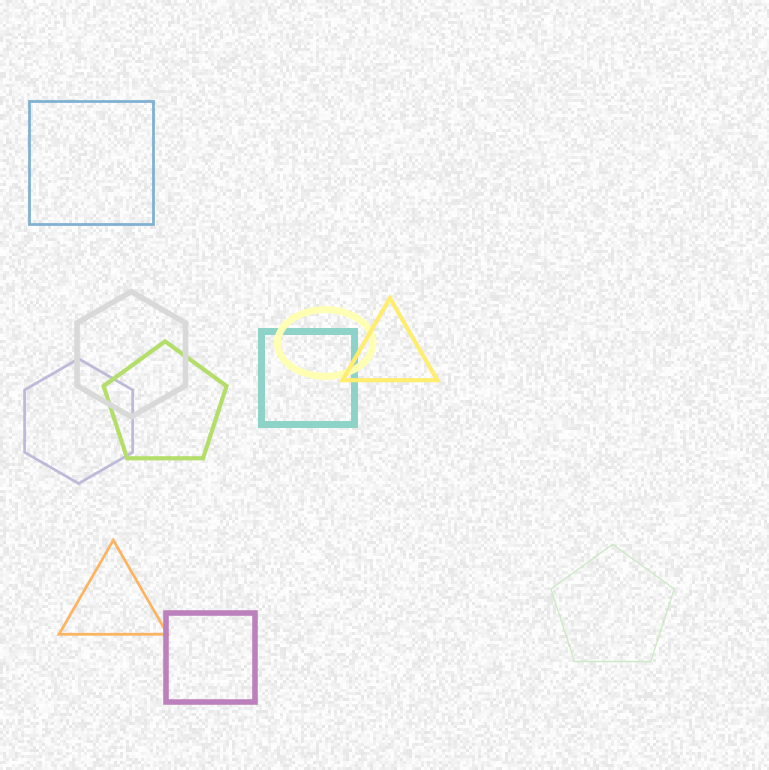[{"shape": "square", "thickness": 2.5, "radius": 0.3, "center": [0.4, 0.51]}, {"shape": "oval", "thickness": 2.5, "radius": 0.31, "center": [0.422, 0.555]}, {"shape": "hexagon", "thickness": 1, "radius": 0.41, "center": [0.102, 0.453]}, {"shape": "square", "thickness": 1, "radius": 0.4, "center": [0.118, 0.789]}, {"shape": "triangle", "thickness": 1, "radius": 0.41, "center": [0.147, 0.217]}, {"shape": "pentagon", "thickness": 1.5, "radius": 0.42, "center": [0.214, 0.473]}, {"shape": "hexagon", "thickness": 2, "radius": 0.41, "center": [0.17, 0.54]}, {"shape": "square", "thickness": 2, "radius": 0.29, "center": [0.274, 0.146]}, {"shape": "pentagon", "thickness": 0.5, "radius": 0.42, "center": [0.796, 0.209]}, {"shape": "triangle", "thickness": 1.5, "radius": 0.36, "center": [0.506, 0.542]}]